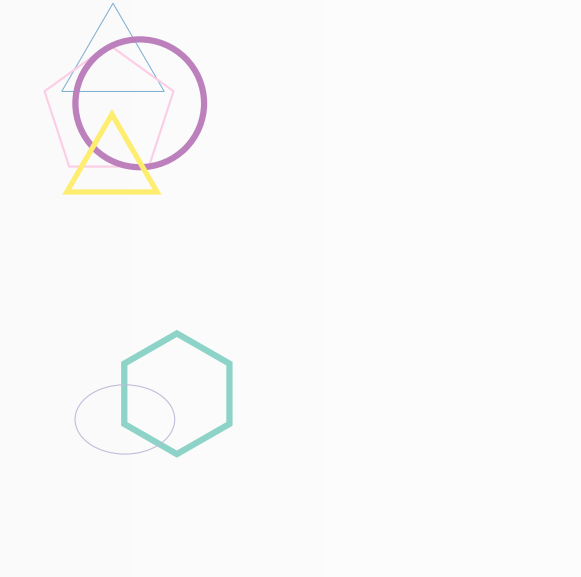[{"shape": "hexagon", "thickness": 3, "radius": 0.52, "center": [0.304, 0.317]}, {"shape": "oval", "thickness": 0.5, "radius": 0.43, "center": [0.215, 0.273]}, {"shape": "triangle", "thickness": 0.5, "radius": 0.51, "center": [0.194, 0.892]}, {"shape": "pentagon", "thickness": 1, "radius": 0.58, "center": [0.188, 0.805]}, {"shape": "circle", "thickness": 3, "radius": 0.55, "center": [0.24, 0.82]}, {"shape": "triangle", "thickness": 2.5, "radius": 0.45, "center": [0.193, 0.712]}]